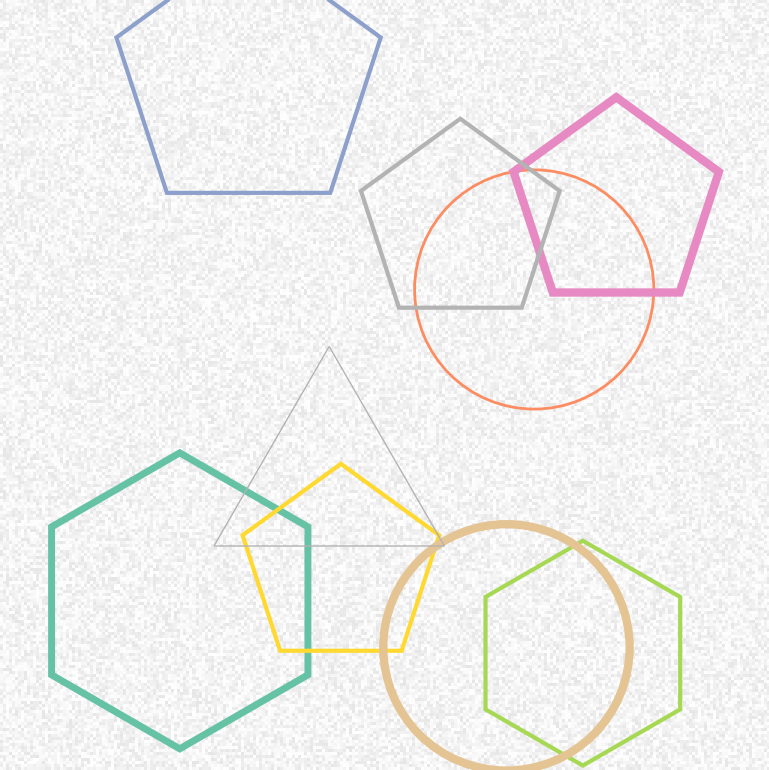[{"shape": "hexagon", "thickness": 2.5, "radius": 0.96, "center": [0.233, 0.22]}, {"shape": "circle", "thickness": 1, "radius": 0.78, "center": [0.694, 0.624]}, {"shape": "pentagon", "thickness": 1.5, "radius": 0.9, "center": [0.323, 0.896]}, {"shape": "pentagon", "thickness": 3, "radius": 0.7, "center": [0.8, 0.734]}, {"shape": "hexagon", "thickness": 1.5, "radius": 0.73, "center": [0.757, 0.152]}, {"shape": "pentagon", "thickness": 1.5, "radius": 0.67, "center": [0.443, 0.263]}, {"shape": "circle", "thickness": 3, "radius": 0.8, "center": [0.658, 0.159]}, {"shape": "pentagon", "thickness": 1.5, "radius": 0.68, "center": [0.598, 0.71]}, {"shape": "triangle", "thickness": 0.5, "radius": 0.86, "center": [0.428, 0.377]}]